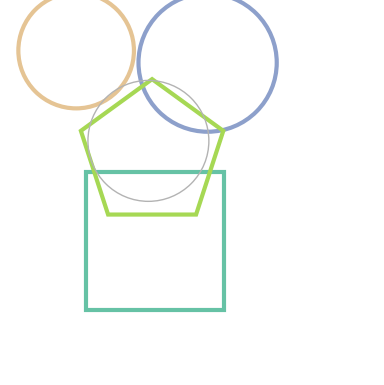[{"shape": "square", "thickness": 3, "radius": 0.9, "center": [0.401, 0.373]}, {"shape": "circle", "thickness": 3, "radius": 0.9, "center": [0.539, 0.837]}, {"shape": "pentagon", "thickness": 3, "radius": 0.97, "center": [0.395, 0.6]}, {"shape": "circle", "thickness": 3, "radius": 0.75, "center": [0.198, 0.869]}, {"shape": "circle", "thickness": 1, "radius": 0.79, "center": [0.385, 0.634]}]